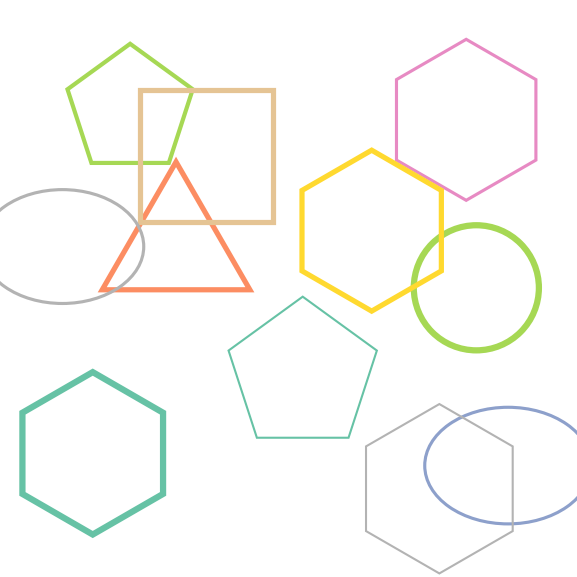[{"shape": "pentagon", "thickness": 1, "radius": 0.68, "center": [0.524, 0.35]}, {"shape": "hexagon", "thickness": 3, "radius": 0.7, "center": [0.161, 0.214]}, {"shape": "triangle", "thickness": 2.5, "radius": 0.74, "center": [0.305, 0.571]}, {"shape": "oval", "thickness": 1.5, "radius": 0.72, "center": [0.88, 0.193]}, {"shape": "hexagon", "thickness": 1.5, "radius": 0.7, "center": [0.807, 0.792]}, {"shape": "circle", "thickness": 3, "radius": 0.54, "center": [0.825, 0.501]}, {"shape": "pentagon", "thickness": 2, "radius": 0.57, "center": [0.225, 0.809]}, {"shape": "hexagon", "thickness": 2.5, "radius": 0.7, "center": [0.644, 0.6]}, {"shape": "square", "thickness": 2.5, "radius": 0.57, "center": [0.358, 0.729]}, {"shape": "oval", "thickness": 1.5, "radius": 0.7, "center": [0.108, 0.572]}, {"shape": "hexagon", "thickness": 1, "radius": 0.73, "center": [0.761, 0.153]}]